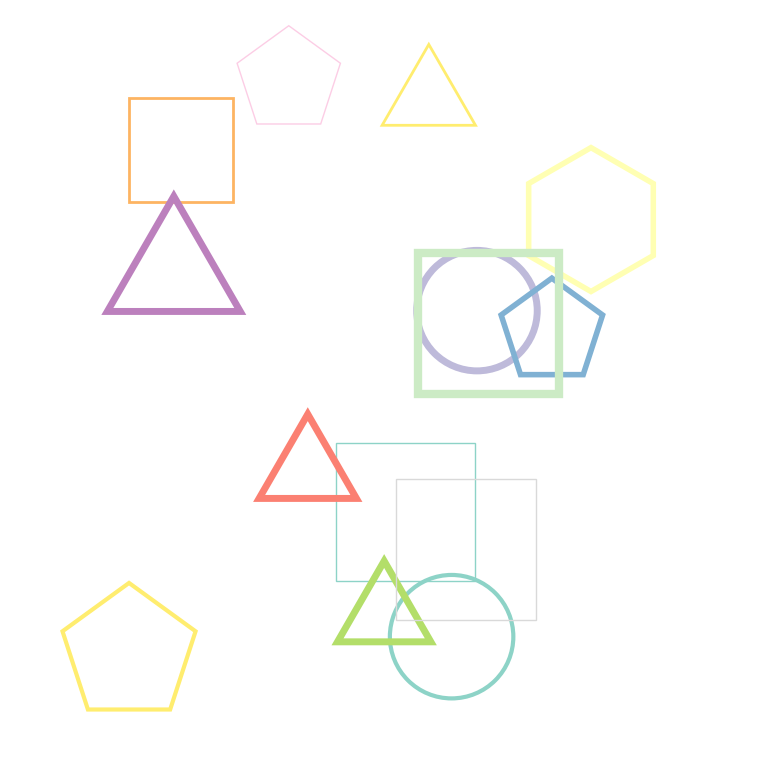[{"shape": "circle", "thickness": 1.5, "radius": 0.4, "center": [0.586, 0.173]}, {"shape": "square", "thickness": 0.5, "radius": 0.45, "center": [0.527, 0.335]}, {"shape": "hexagon", "thickness": 2, "radius": 0.47, "center": [0.768, 0.715]}, {"shape": "circle", "thickness": 2.5, "radius": 0.39, "center": [0.619, 0.597]}, {"shape": "triangle", "thickness": 2.5, "radius": 0.36, "center": [0.4, 0.389]}, {"shape": "pentagon", "thickness": 2, "radius": 0.35, "center": [0.717, 0.569]}, {"shape": "square", "thickness": 1, "radius": 0.34, "center": [0.235, 0.805]}, {"shape": "triangle", "thickness": 2.5, "radius": 0.35, "center": [0.499, 0.201]}, {"shape": "pentagon", "thickness": 0.5, "radius": 0.35, "center": [0.375, 0.896]}, {"shape": "square", "thickness": 0.5, "radius": 0.46, "center": [0.605, 0.286]}, {"shape": "triangle", "thickness": 2.5, "radius": 0.5, "center": [0.226, 0.645]}, {"shape": "square", "thickness": 3, "radius": 0.46, "center": [0.634, 0.58]}, {"shape": "triangle", "thickness": 1, "radius": 0.35, "center": [0.557, 0.872]}, {"shape": "pentagon", "thickness": 1.5, "radius": 0.45, "center": [0.168, 0.152]}]